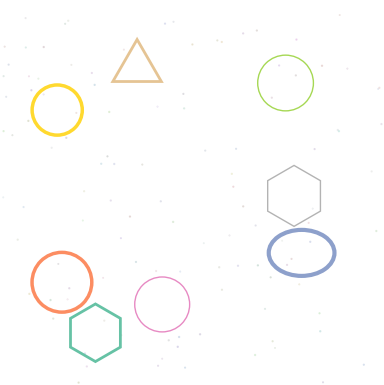[{"shape": "hexagon", "thickness": 2, "radius": 0.37, "center": [0.248, 0.136]}, {"shape": "circle", "thickness": 2.5, "radius": 0.39, "center": [0.161, 0.267]}, {"shape": "oval", "thickness": 3, "radius": 0.43, "center": [0.783, 0.343]}, {"shape": "circle", "thickness": 1, "radius": 0.36, "center": [0.421, 0.209]}, {"shape": "circle", "thickness": 1, "radius": 0.36, "center": [0.742, 0.784]}, {"shape": "circle", "thickness": 2.5, "radius": 0.33, "center": [0.149, 0.714]}, {"shape": "triangle", "thickness": 2, "radius": 0.36, "center": [0.356, 0.825]}, {"shape": "hexagon", "thickness": 1, "radius": 0.4, "center": [0.764, 0.491]}]